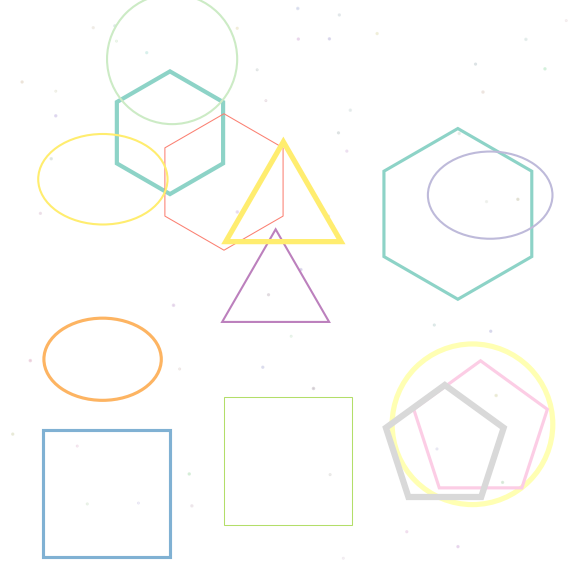[{"shape": "hexagon", "thickness": 1.5, "radius": 0.74, "center": [0.793, 0.629]}, {"shape": "hexagon", "thickness": 2, "radius": 0.53, "center": [0.294, 0.769]}, {"shape": "circle", "thickness": 2.5, "radius": 0.7, "center": [0.818, 0.264]}, {"shape": "oval", "thickness": 1, "radius": 0.54, "center": [0.849, 0.661]}, {"shape": "hexagon", "thickness": 0.5, "radius": 0.59, "center": [0.388, 0.684]}, {"shape": "square", "thickness": 1.5, "radius": 0.55, "center": [0.184, 0.144]}, {"shape": "oval", "thickness": 1.5, "radius": 0.51, "center": [0.178, 0.377]}, {"shape": "square", "thickness": 0.5, "radius": 0.55, "center": [0.499, 0.201]}, {"shape": "pentagon", "thickness": 1.5, "radius": 0.61, "center": [0.832, 0.253]}, {"shape": "pentagon", "thickness": 3, "radius": 0.54, "center": [0.77, 0.225]}, {"shape": "triangle", "thickness": 1, "radius": 0.53, "center": [0.477, 0.495]}, {"shape": "circle", "thickness": 1, "radius": 0.56, "center": [0.298, 0.897]}, {"shape": "triangle", "thickness": 2.5, "radius": 0.58, "center": [0.491, 0.638]}, {"shape": "oval", "thickness": 1, "radius": 0.56, "center": [0.178, 0.689]}]